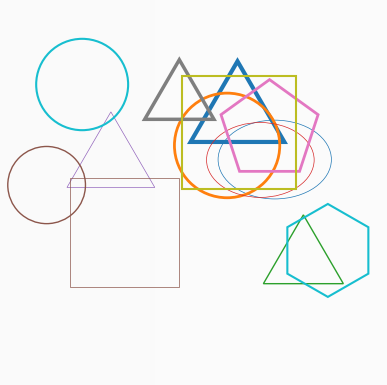[{"shape": "triangle", "thickness": 3, "radius": 0.7, "center": [0.613, 0.701]}, {"shape": "oval", "thickness": 0.5, "radius": 0.73, "center": [0.709, 0.586]}, {"shape": "circle", "thickness": 2, "radius": 0.68, "center": [0.586, 0.622]}, {"shape": "triangle", "thickness": 1, "radius": 0.6, "center": [0.783, 0.323]}, {"shape": "oval", "thickness": 0.5, "radius": 0.69, "center": [0.672, 0.584]}, {"shape": "triangle", "thickness": 0.5, "radius": 0.65, "center": [0.286, 0.579]}, {"shape": "circle", "thickness": 1, "radius": 0.5, "center": [0.12, 0.519]}, {"shape": "square", "thickness": 0.5, "radius": 0.7, "center": [0.321, 0.396]}, {"shape": "pentagon", "thickness": 2, "radius": 0.66, "center": [0.696, 0.661]}, {"shape": "triangle", "thickness": 2.5, "radius": 0.52, "center": [0.463, 0.742]}, {"shape": "square", "thickness": 1.5, "radius": 0.73, "center": [0.617, 0.656]}, {"shape": "circle", "thickness": 1.5, "radius": 0.59, "center": [0.212, 0.781]}, {"shape": "hexagon", "thickness": 1.5, "radius": 0.6, "center": [0.846, 0.35]}]